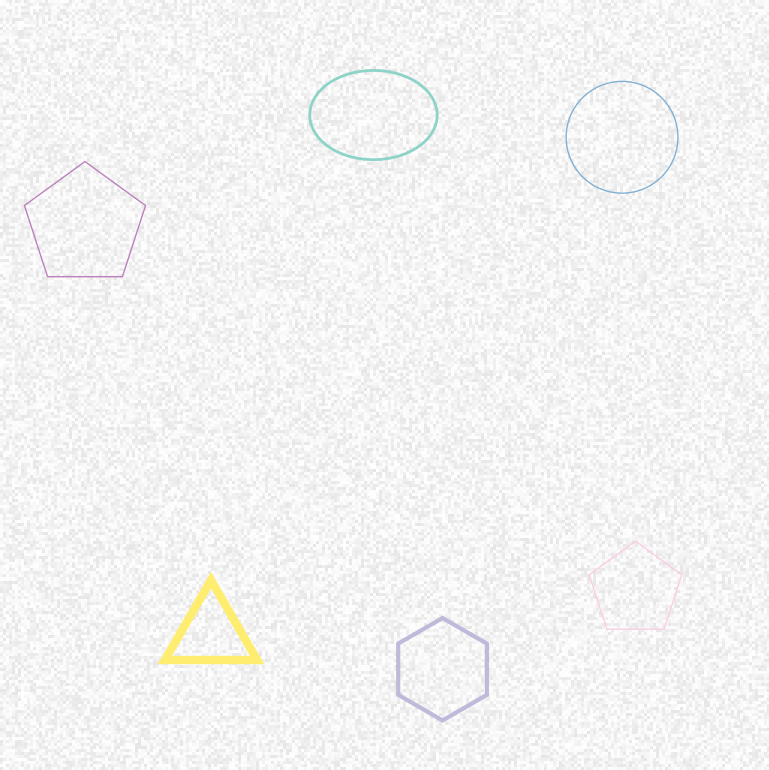[{"shape": "oval", "thickness": 1, "radius": 0.41, "center": [0.485, 0.851]}, {"shape": "hexagon", "thickness": 1.5, "radius": 0.33, "center": [0.575, 0.131]}, {"shape": "circle", "thickness": 0.5, "radius": 0.36, "center": [0.808, 0.822]}, {"shape": "pentagon", "thickness": 0.5, "radius": 0.32, "center": [0.825, 0.234]}, {"shape": "pentagon", "thickness": 0.5, "radius": 0.41, "center": [0.11, 0.708]}, {"shape": "triangle", "thickness": 3, "radius": 0.35, "center": [0.274, 0.177]}]